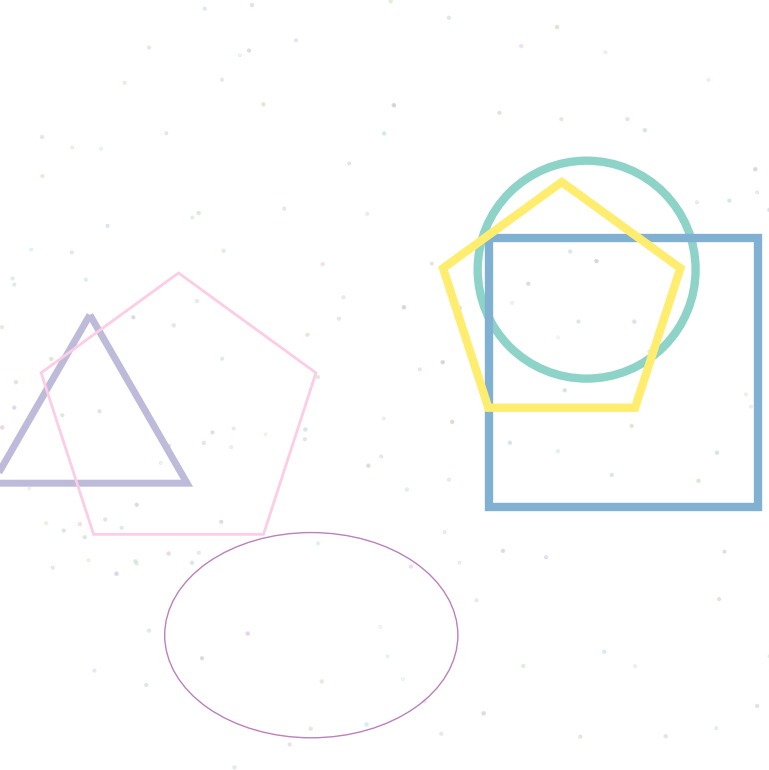[{"shape": "circle", "thickness": 3, "radius": 0.71, "center": [0.762, 0.65]}, {"shape": "triangle", "thickness": 2.5, "radius": 0.73, "center": [0.117, 0.445]}, {"shape": "square", "thickness": 3, "radius": 0.87, "center": [0.81, 0.516]}, {"shape": "pentagon", "thickness": 1, "radius": 0.94, "center": [0.232, 0.458]}, {"shape": "oval", "thickness": 0.5, "radius": 0.95, "center": [0.404, 0.175]}, {"shape": "pentagon", "thickness": 3, "radius": 0.81, "center": [0.73, 0.602]}]